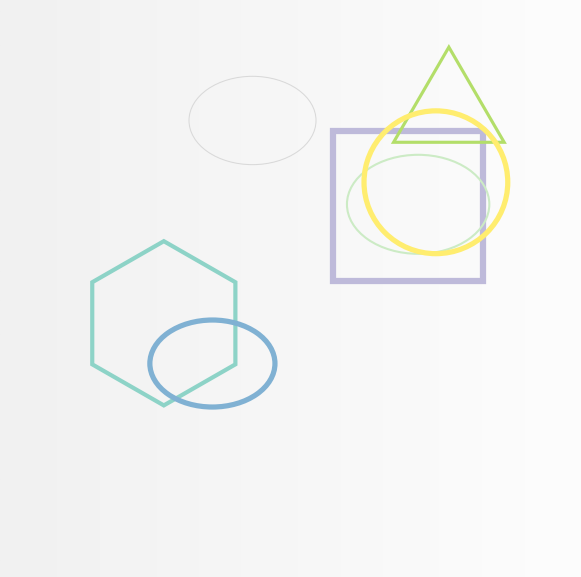[{"shape": "hexagon", "thickness": 2, "radius": 0.71, "center": [0.282, 0.439]}, {"shape": "square", "thickness": 3, "radius": 0.65, "center": [0.702, 0.643]}, {"shape": "oval", "thickness": 2.5, "radius": 0.54, "center": [0.365, 0.37]}, {"shape": "triangle", "thickness": 1.5, "radius": 0.55, "center": [0.772, 0.808]}, {"shape": "oval", "thickness": 0.5, "radius": 0.55, "center": [0.434, 0.791]}, {"shape": "oval", "thickness": 1, "radius": 0.61, "center": [0.719, 0.645]}, {"shape": "circle", "thickness": 2.5, "radius": 0.62, "center": [0.75, 0.684]}]